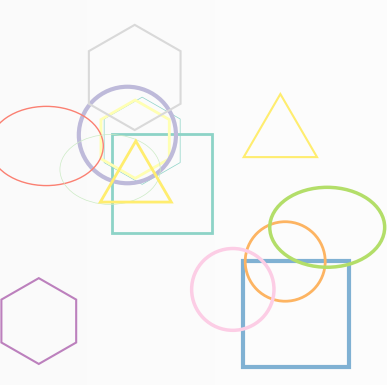[{"shape": "square", "thickness": 2, "radius": 0.65, "center": [0.417, 0.524]}, {"shape": "hexagon", "thickness": 0.5, "radius": 0.57, "center": [0.367, 0.634]}, {"shape": "hexagon", "thickness": 2, "radius": 0.51, "center": [0.349, 0.639]}, {"shape": "circle", "thickness": 3, "radius": 0.63, "center": [0.329, 0.649]}, {"shape": "oval", "thickness": 1, "radius": 0.73, "center": [0.12, 0.621]}, {"shape": "square", "thickness": 3, "radius": 0.69, "center": [0.765, 0.185]}, {"shape": "circle", "thickness": 2, "radius": 0.52, "center": [0.736, 0.321]}, {"shape": "oval", "thickness": 2.5, "radius": 0.74, "center": [0.844, 0.41]}, {"shape": "circle", "thickness": 2.5, "radius": 0.53, "center": [0.601, 0.248]}, {"shape": "hexagon", "thickness": 1.5, "radius": 0.68, "center": [0.348, 0.799]}, {"shape": "hexagon", "thickness": 1.5, "radius": 0.56, "center": [0.1, 0.166]}, {"shape": "oval", "thickness": 0.5, "radius": 0.65, "center": [0.284, 0.56]}, {"shape": "triangle", "thickness": 2, "radius": 0.53, "center": [0.35, 0.528]}, {"shape": "triangle", "thickness": 1.5, "radius": 0.55, "center": [0.724, 0.647]}]